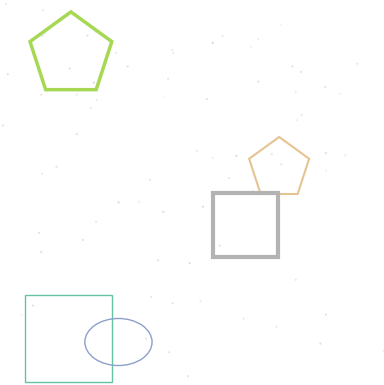[{"shape": "square", "thickness": 1, "radius": 0.56, "center": [0.177, 0.12]}, {"shape": "oval", "thickness": 1, "radius": 0.44, "center": [0.308, 0.112]}, {"shape": "pentagon", "thickness": 2.5, "radius": 0.56, "center": [0.184, 0.857]}, {"shape": "pentagon", "thickness": 1.5, "radius": 0.41, "center": [0.725, 0.562]}, {"shape": "square", "thickness": 3, "radius": 0.42, "center": [0.638, 0.416]}]